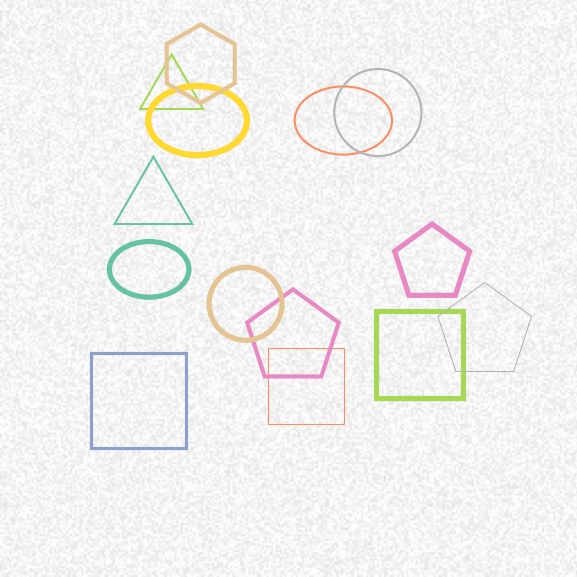[{"shape": "oval", "thickness": 2.5, "radius": 0.34, "center": [0.258, 0.533]}, {"shape": "triangle", "thickness": 1, "radius": 0.39, "center": [0.266, 0.65]}, {"shape": "square", "thickness": 0.5, "radius": 0.33, "center": [0.53, 0.331]}, {"shape": "oval", "thickness": 1, "radius": 0.42, "center": [0.595, 0.79]}, {"shape": "square", "thickness": 1.5, "radius": 0.41, "center": [0.24, 0.305]}, {"shape": "pentagon", "thickness": 2, "radius": 0.42, "center": [0.507, 0.415]}, {"shape": "pentagon", "thickness": 2.5, "radius": 0.34, "center": [0.748, 0.543]}, {"shape": "square", "thickness": 2.5, "radius": 0.38, "center": [0.726, 0.386]}, {"shape": "triangle", "thickness": 1, "radius": 0.32, "center": [0.297, 0.842]}, {"shape": "oval", "thickness": 3, "radius": 0.43, "center": [0.342, 0.79]}, {"shape": "hexagon", "thickness": 2, "radius": 0.34, "center": [0.348, 0.889]}, {"shape": "circle", "thickness": 2.5, "radius": 0.32, "center": [0.425, 0.473]}, {"shape": "pentagon", "thickness": 0.5, "radius": 0.43, "center": [0.839, 0.425]}, {"shape": "circle", "thickness": 1, "radius": 0.38, "center": [0.654, 0.804]}]